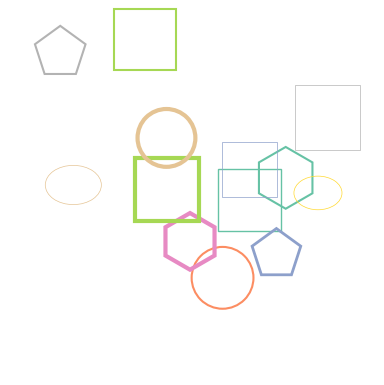[{"shape": "hexagon", "thickness": 1.5, "radius": 0.4, "center": [0.742, 0.538]}, {"shape": "square", "thickness": 1, "radius": 0.41, "center": [0.648, 0.481]}, {"shape": "circle", "thickness": 1.5, "radius": 0.4, "center": [0.578, 0.278]}, {"shape": "pentagon", "thickness": 2, "radius": 0.33, "center": [0.718, 0.34]}, {"shape": "square", "thickness": 0.5, "radius": 0.35, "center": [0.648, 0.56]}, {"shape": "hexagon", "thickness": 3, "radius": 0.37, "center": [0.494, 0.373]}, {"shape": "square", "thickness": 1.5, "radius": 0.4, "center": [0.377, 0.897]}, {"shape": "square", "thickness": 3, "radius": 0.41, "center": [0.435, 0.508]}, {"shape": "oval", "thickness": 0.5, "radius": 0.31, "center": [0.826, 0.499]}, {"shape": "circle", "thickness": 3, "radius": 0.38, "center": [0.432, 0.642]}, {"shape": "oval", "thickness": 0.5, "radius": 0.36, "center": [0.19, 0.52]}, {"shape": "pentagon", "thickness": 1.5, "radius": 0.35, "center": [0.156, 0.864]}, {"shape": "square", "thickness": 0.5, "radius": 0.42, "center": [0.85, 0.694]}]